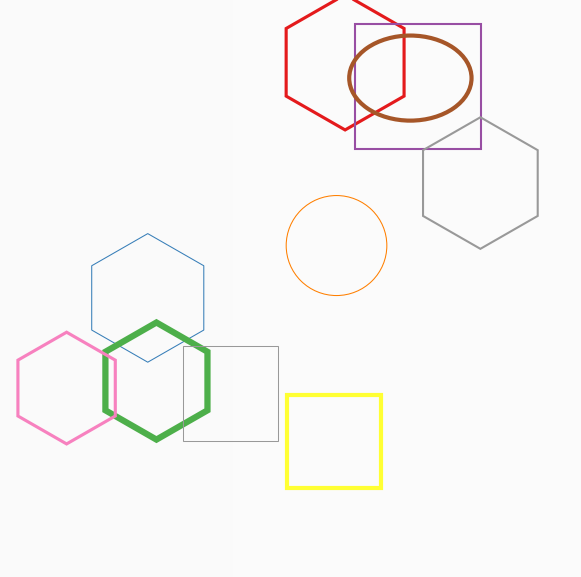[{"shape": "hexagon", "thickness": 1.5, "radius": 0.59, "center": [0.594, 0.891]}, {"shape": "hexagon", "thickness": 0.5, "radius": 0.56, "center": [0.254, 0.483]}, {"shape": "hexagon", "thickness": 3, "radius": 0.51, "center": [0.269, 0.339]}, {"shape": "square", "thickness": 1, "radius": 0.54, "center": [0.72, 0.849]}, {"shape": "circle", "thickness": 0.5, "radius": 0.43, "center": [0.579, 0.574]}, {"shape": "square", "thickness": 2, "radius": 0.4, "center": [0.574, 0.235]}, {"shape": "oval", "thickness": 2, "radius": 0.53, "center": [0.706, 0.864]}, {"shape": "hexagon", "thickness": 1.5, "radius": 0.48, "center": [0.115, 0.327]}, {"shape": "hexagon", "thickness": 1, "radius": 0.57, "center": [0.826, 0.682]}, {"shape": "square", "thickness": 0.5, "radius": 0.41, "center": [0.397, 0.318]}]